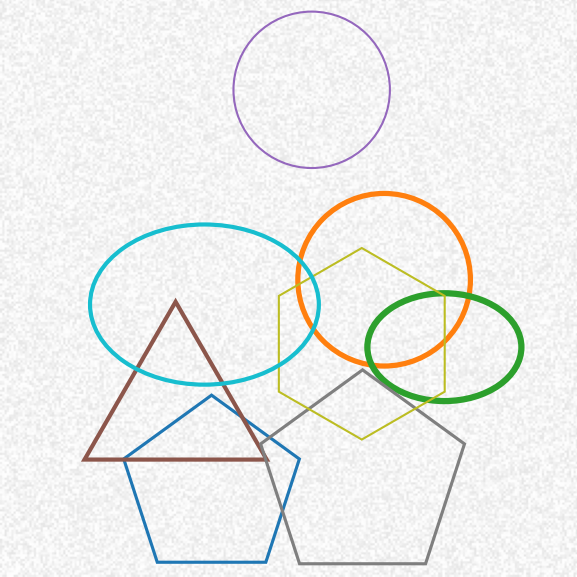[{"shape": "pentagon", "thickness": 1.5, "radius": 0.8, "center": [0.366, 0.155]}, {"shape": "circle", "thickness": 2.5, "radius": 0.75, "center": [0.665, 0.515]}, {"shape": "oval", "thickness": 3, "radius": 0.67, "center": [0.769, 0.398]}, {"shape": "circle", "thickness": 1, "radius": 0.68, "center": [0.54, 0.844]}, {"shape": "triangle", "thickness": 2, "radius": 0.91, "center": [0.304, 0.294]}, {"shape": "pentagon", "thickness": 1.5, "radius": 0.93, "center": [0.628, 0.173]}, {"shape": "hexagon", "thickness": 1, "radius": 0.83, "center": [0.626, 0.404]}, {"shape": "oval", "thickness": 2, "radius": 0.99, "center": [0.354, 0.472]}]